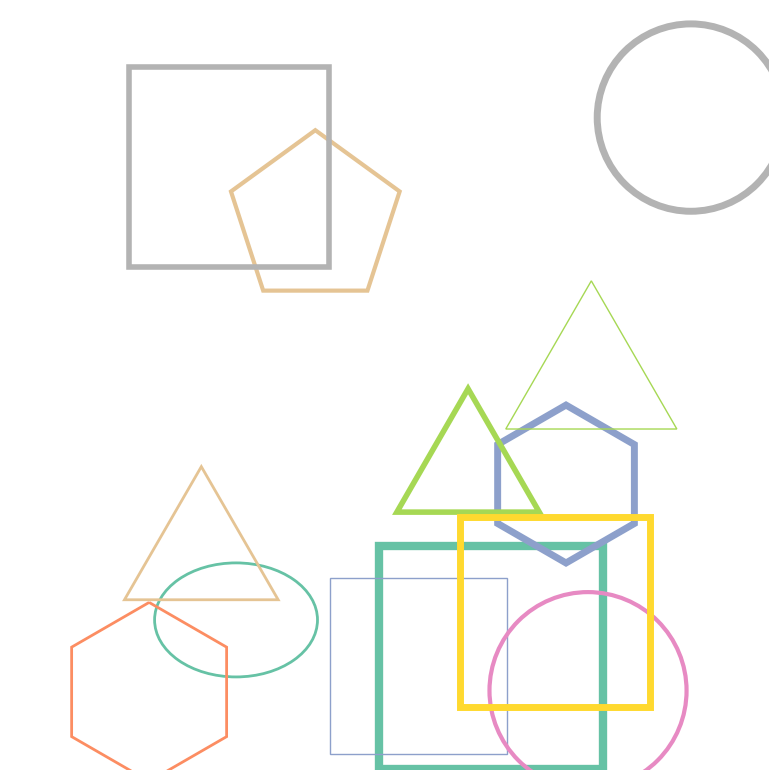[{"shape": "oval", "thickness": 1, "radius": 0.53, "center": [0.307, 0.195]}, {"shape": "square", "thickness": 3, "radius": 0.73, "center": [0.637, 0.146]}, {"shape": "hexagon", "thickness": 1, "radius": 0.58, "center": [0.194, 0.101]}, {"shape": "square", "thickness": 0.5, "radius": 0.57, "center": [0.543, 0.135]}, {"shape": "hexagon", "thickness": 2.5, "radius": 0.51, "center": [0.735, 0.371]}, {"shape": "circle", "thickness": 1.5, "radius": 0.64, "center": [0.764, 0.103]}, {"shape": "triangle", "thickness": 2, "radius": 0.53, "center": [0.608, 0.388]}, {"shape": "triangle", "thickness": 0.5, "radius": 0.64, "center": [0.768, 0.507]}, {"shape": "square", "thickness": 2.5, "radius": 0.62, "center": [0.721, 0.205]}, {"shape": "pentagon", "thickness": 1.5, "radius": 0.58, "center": [0.41, 0.716]}, {"shape": "triangle", "thickness": 1, "radius": 0.58, "center": [0.261, 0.279]}, {"shape": "circle", "thickness": 2.5, "radius": 0.61, "center": [0.897, 0.847]}, {"shape": "square", "thickness": 2, "radius": 0.65, "center": [0.297, 0.783]}]